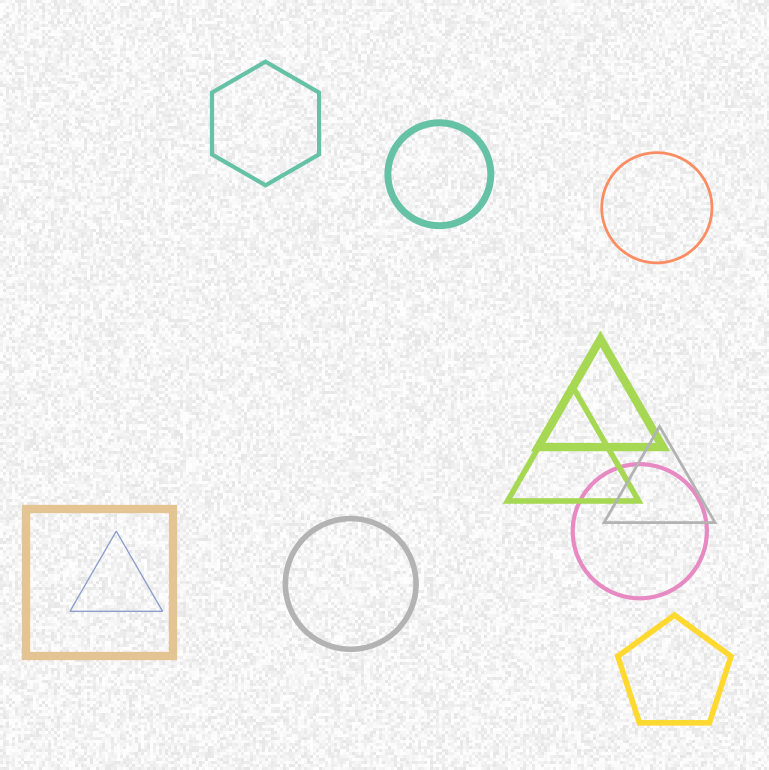[{"shape": "hexagon", "thickness": 1.5, "radius": 0.4, "center": [0.345, 0.84]}, {"shape": "circle", "thickness": 2.5, "radius": 0.33, "center": [0.571, 0.774]}, {"shape": "circle", "thickness": 1, "radius": 0.36, "center": [0.853, 0.73]}, {"shape": "triangle", "thickness": 0.5, "radius": 0.35, "center": [0.151, 0.241]}, {"shape": "circle", "thickness": 1.5, "radius": 0.44, "center": [0.831, 0.31]}, {"shape": "triangle", "thickness": 3, "radius": 0.47, "center": [0.78, 0.466]}, {"shape": "triangle", "thickness": 2, "radius": 0.49, "center": [0.744, 0.399]}, {"shape": "pentagon", "thickness": 2, "radius": 0.39, "center": [0.876, 0.124]}, {"shape": "square", "thickness": 3, "radius": 0.48, "center": [0.129, 0.244]}, {"shape": "circle", "thickness": 2, "radius": 0.42, "center": [0.455, 0.242]}, {"shape": "triangle", "thickness": 1, "radius": 0.42, "center": [0.857, 0.363]}]